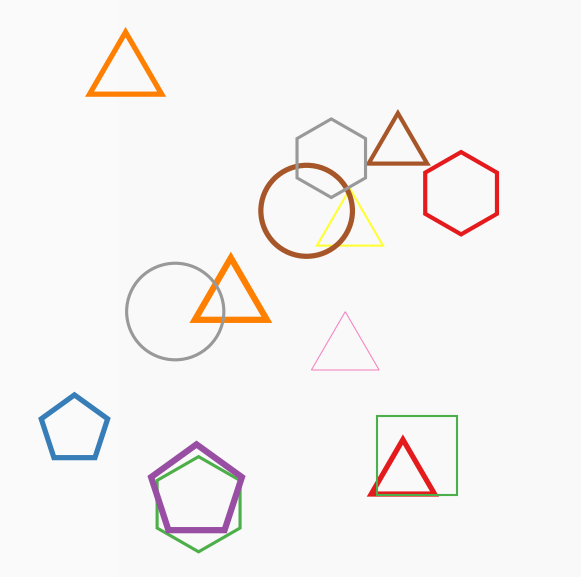[{"shape": "triangle", "thickness": 2.5, "radius": 0.31, "center": [0.693, 0.175]}, {"shape": "hexagon", "thickness": 2, "radius": 0.36, "center": [0.793, 0.665]}, {"shape": "pentagon", "thickness": 2.5, "radius": 0.3, "center": [0.128, 0.255]}, {"shape": "hexagon", "thickness": 1.5, "radius": 0.41, "center": [0.342, 0.126]}, {"shape": "square", "thickness": 1, "radius": 0.35, "center": [0.717, 0.21]}, {"shape": "pentagon", "thickness": 3, "radius": 0.41, "center": [0.338, 0.148]}, {"shape": "triangle", "thickness": 2.5, "radius": 0.36, "center": [0.216, 0.872]}, {"shape": "triangle", "thickness": 3, "radius": 0.36, "center": [0.397, 0.481]}, {"shape": "triangle", "thickness": 1, "radius": 0.33, "center": [0.602, 0.607]}, {"shape": "circle", "thickness": 2.5, "radius": 0.39, "center": [0.528, 0.634]}, {"shape": "triangle", "thickness": 2, "radius": 0.29, "center": [0.685, 0.745]}, {"shape": "triangle", "thickness": 0.5, "radius": 0.34, "center": [0.594, 0.392]}, {"shape": "hexagon", "thickness": 1.5, "radius": 0.34, "center": [0.57, 0.725]}, {"shape": "circle", "thickness": 1.5, "radius": 0.42, "center": [0.301, 0.46]}]